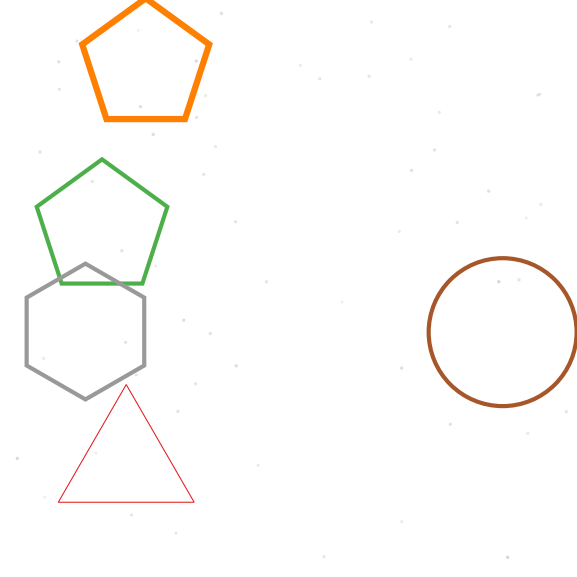[{"shape": "triangle", "thickness": 0.5, "radius": 0.68, "center": [0.219, 0.197]}, {"shape": "pentagon", "thickness": 2, "radius": 0.59, "center": [0.177, 0.604]}, {"shape": "pentagon", "thickness": 3, "radius": 0.58, "center": [0.252, 0.886]}, {"shape": "circle", "thickness": 2, "radius": 0.64, "center": [0.87, 0.424]}, {"shape": "hexagon", "thickness": 2, "radius": 0.59, "center": [0.148, 0.425]}]